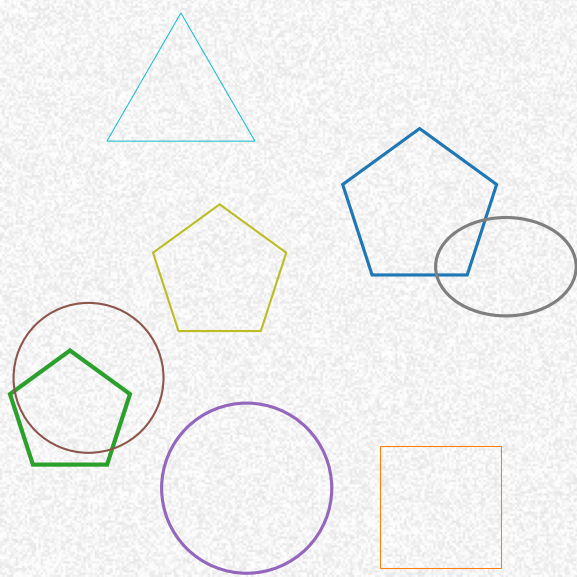[{"shape": "pentagon", "thickness": 1.5, "radius": 0.7, "center": [0.727, 0.636]}, {"shape": "square", "thickness": 0.5, "radius": 0.53, "center": [0.763, 0.121]}, {"shape": "pentagon", "thickness": 2, "radius": 0.55, "center": [0.121, 0.283]}, {"shape": "circle", "thickness": 1.5, "radius": 0.74, "center": [0.427, 0.154]}, {"shape": "circle", "thickness": 1, "radius": 0.65, "center": [0.153, 0.345]}, {"shape": "oval", "thickness": 1.5, "radius": 0.61, "center": [0.876, 0.537]}, {"shape": "pentagon", "thickness": 1, "radius": 0.61, "center": [0.38, 0.524]}, {"shape": "triangle", "thickness": 0.5, "radius": 0.74, "center": [0.313, 0.829]}]